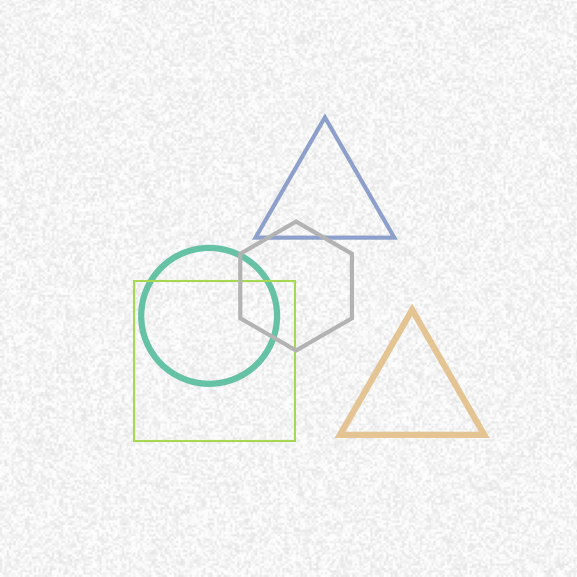[{"shape": "circle", "thickness": 3, "radius": 0.59, "center": [0.362, 0.452]}, {"shape": "triangle", "thickness": 2, "radius": 0.69, "center": [0.563, 0.657]}, {"shape": "square", "thickness": 1, "radius": 0.69, "center": [0.371, 0.374]}, {"shape": "triangle", "thickness": 3, "radius": 0.72, "center": [0.714, 0.318]}, {"shape": "hexagon", "thickness": 2, "radius": 0.56, "center": [0.513, 0.504]}]